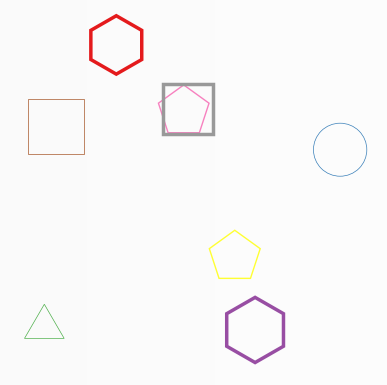[{"shape": "hexagon", "thickness": 2.5, "radius": 0.38, "center": [0.3, 0.883]}, {"shape": "circle", "thickness": 0.5, "radius": 0.34, "center": [0.878, 0.611]}, {"shape": "triangle", "thickness": 0.5, "radius": 0.3, "center": [0.114, 0.151]}, {"shape": "hexagon", "thickness": 2.5, "radius": 0.42, "center": [0.658, 0.143]}, {"shape": "pentagon", "thickness": 1, "radius": 0.35, "center": [0.606, 0.333]}, {"shape": "square", "thickness": 0.5, "radius": 0.36, "center": [0.144, 0.672]}, {"shape": "pentagon", "thickness": 1, "radius": 0.34, "center": [0.474, 0.711]}, {"shape": "square", "thickness": 2.5, "radius": 0.32, "center": [0.486, 0.716]}]